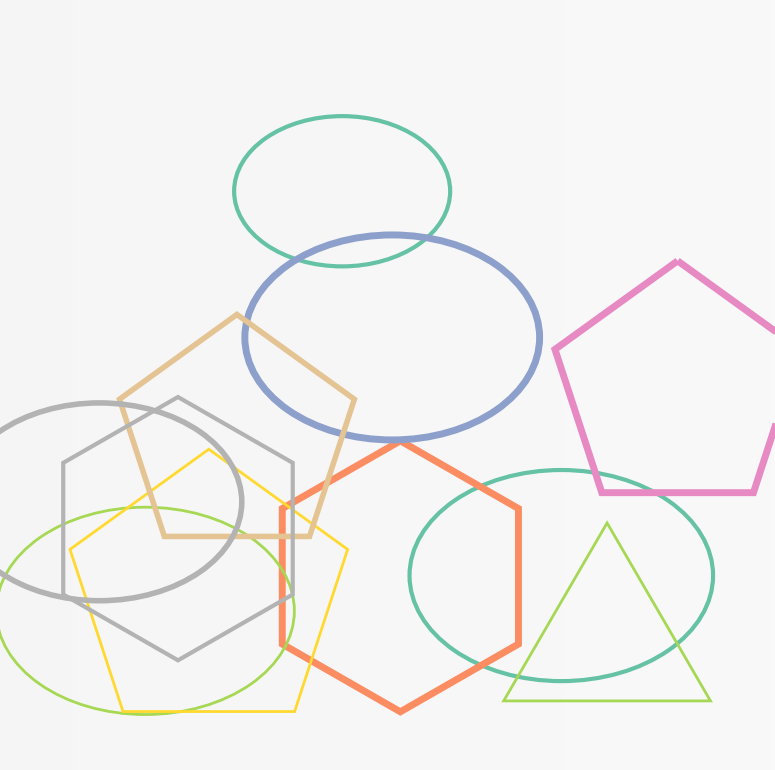[{"shape": "oval", "thickness": 1.5, "radius": 0.7, "center": [0.441, 0.752]}, {"shape": "oval", "thickness": 1.5, "radius": 0.98, "center": [0.724, 0.253]}, {"shape": "hexagon", "thickness": 2.5, "radius": 0.88, "center": [0.517, 0.252]}, {"shape": "oval", "thickness": 2.5, "radius": 0.95, "center": [0.506, 0.562]}, {"shape": "pentagon", "thickness": 2.5, "radius": 0.83, "center": [0.874, 0.495]}, {"shape": "oval", "thickness": 1, "radius": 0.96, "center": [0.187, 0.207]}, {"shape": "triangle", "thickness": 1, "radius": 0.77, "center": [0.783, 0.167]}, {"shape": "pentagon", "thickness": 1, "radius": 0.94, "center": [0.269, 0.228]}, {"shape": "pentagon", "thickness": 2, "radius": 0.8, "center": [0.306, 0.432]}, {"shape": "oval", "thickness": 2, "radius": 0.92, "center": [0.129, 0.348]}, {"shape": "hexagon", "thickness": 1.5, "radius": 0.85, "center": [0.23, 0.313]}]